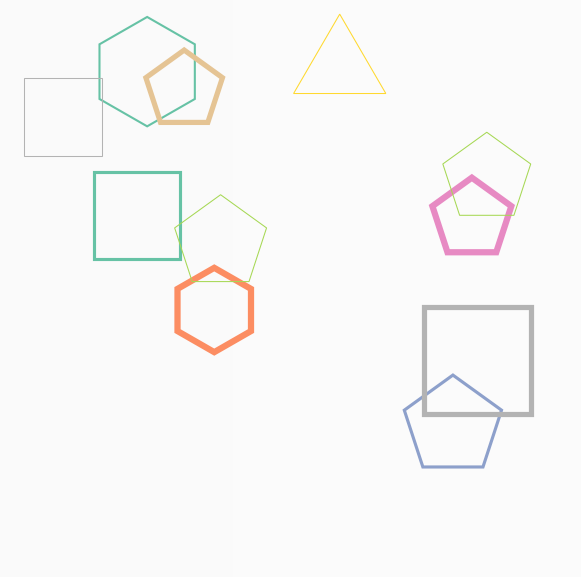[{"shape": "square", "thickness": 1.5, "radius": 0.37, "center": [0.236, 0.626]}, {"shape": "hexagon", "thickness": 1, "radius": 0.47, "center": [0.253, 0.875]}, {"shape": "hexagon", "thickness": 3, "radius": 0.36, "center": [0.369, 0.462]}, {"shape": "pentagon", "thickness": 1.5, "radius": 0.44, "center": [0.779, 0.262]}, {"shape": "pentagon", "thickness": 3, "radius": 0.36, "center": [0.812, 0.62]}, {"shape": "pentagon", "thickness": 0.5, "radius": 0.42, "center": [0.38, 0.579]}, {"shape": "pentagon", "thickness": 0.5, "radius": 0.4, "center": [0.837, 0.691]}, {"shape": "triangle", "thickness": 0.5, "radius": 0.46, "center": [0.584, 0.883]}, {"shape": "pentagon", "thickness": 2.5, "radius": 0.35, "center": [0.317, 0.843]}, {"shape": "square", "thickness": 0.5, "radius": 0.34, "center": [0.108, 0.796]}, {"shape": "square", "thickness": 2.5, "radius": 0.46, "center": [0.821, 0.375]}]